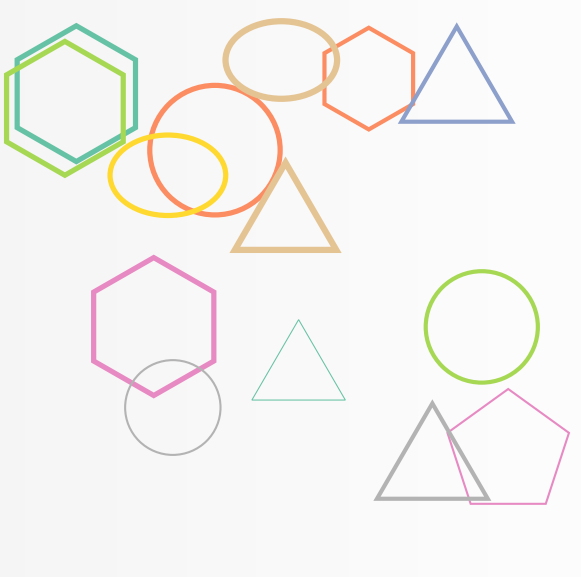[{"shape": "hexagon", "thickness": 2.5, "radius": 0.59, "center": [0.131, 0.837]}, {"shape": "triangle", "thickness": 0.5, "radius": 0.46, "center": [0.514, 0.353]}, {"shape": "hexagon", "thickness": 2, "radius": 0.44, "center": [0.634, 0.863]}, {"shape": "circle", "thickness": 2.5, "radius": 0.56, "center": [0.37, 0.739]}, {"shape": "triangle", "thickness": 2, "radius": 0.55, "center": [0.786, 0.843]}, {"shape": "pentagon", "thickness": 1, "radius": 0.55, "center": [0.874, 0.216]}, {"shape": "hexagon", "thickness": 2.5, "radius": 0.6, "center": [0.265, 0.434]}, {"shape": "circle", "thickness": 2, "radius": 0.48, "center": [0.829, 0.433]}, {"shape": "hexagon", "thickness": 2.5, "radius": 0.58, "center": [0.112, 0.812]}, {"shape": "oval", "thickness": 2.5, "radius": 0.5, "center": [0.289, 0.696]}, {"shape": "triangle", "thickness": 3, "radius": 0.5, "center": [0.491, 0.617]}, {"shape": "oval", "thickness": 3, "radius": 0.48, "center": [0.484, 0.895]}, {"shape": "circle", "thickness": 1, "radius": 0.41, "center": [0.297, 0.293]}, {"shape": "triangle", "thickness": 2, "radius": 0.55, "center": [0.744, 0.191]}]